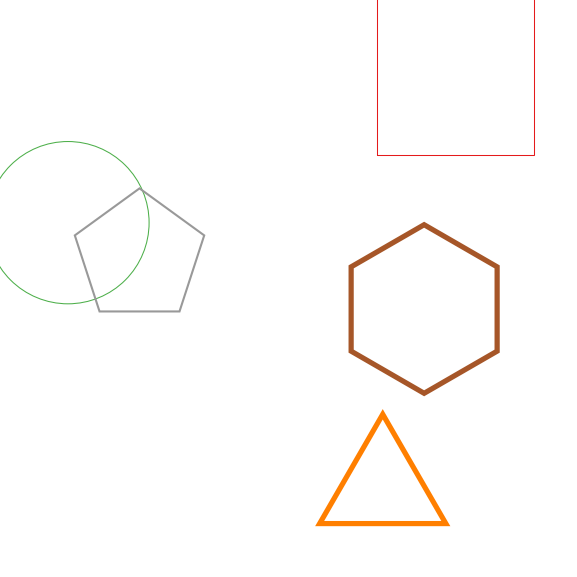[{"shape": "square", "thickness": 0.5, "radius": 0.68, "center": [0.789, 0.867]}, {"shape": "circle", "thickness": 0.5, "radius": 0.7, "center": [0.118, 0.614]}, {"shape": "triangle", "thickness": 2.5, "radius": 0.63, "center": [0.663, 0.156]}, {"shape": "hexagon", "thickness": 2.5, "radius": 0.73, "center": [0.734, 0.464]}, {"shape": "pentagon", "thickness": 1, "radius": 0.59, "center": [0.242, 0.555]}]